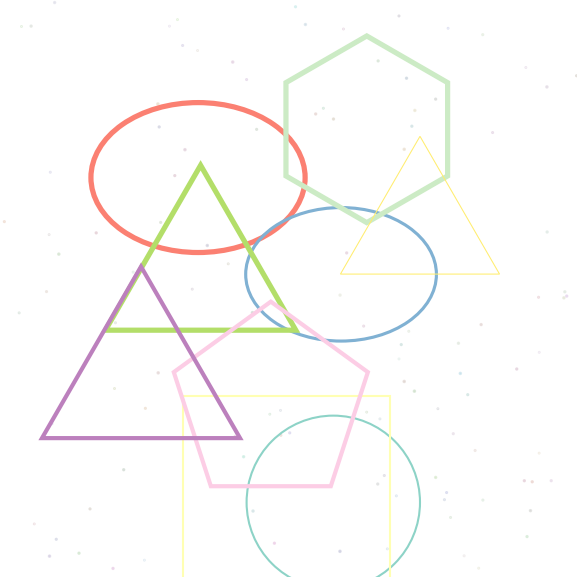[{"shape": "circle", "thickness": 1, "radius": 0.75, "center": [0.577, 0.129]}, {"shape": "square", "thickness": 1, "radius": 0.9, "center": [0.496, 0.135]}, {"shape": "oval", "thickness": 2.5, "radius": 0.93, "center": [0.343, 0.692]}, {"shape": "oval", "thickness": 1.5, "radius": 0.83, "center": [0.591, 0.524]}, {"shape": "triangle", "thickness": 2.5, "radius": 0.95, "center": [0.347, 0.523]}, {"shape": "pentagon", "thickness": 2, "radius": 0.88, "center": [0.469, 0.3]}, {"shape": "triangle", "thickness": 2, "radius": 0.99, "center": [0.244, 0.339]}, {"shape": "hexagon", "thickness": 2.5, "radius": 0.81, "center": [0.635, 0.775]}, {"shape": "triangle", "thickness": 0.5, "radius": 0.8, "center": [0.727, 0.604]}]